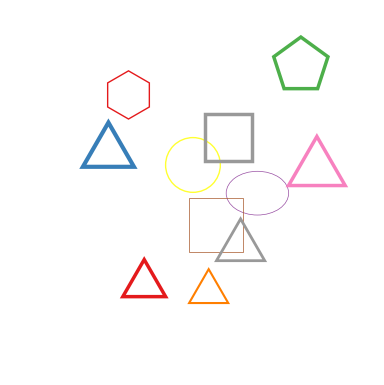[{"shape": "hexagon", "thickness": 1, "radius": 0.31, "center": [0.334, 0.753]}, {"shape": "triangle", "thickness": 2.5, "radius": 0.32, "center": [0.375, 0.262]}, {"shape": "triangle", "thickness": 3, "radius": 0.38, "center": [0.282, 0.605]}, {"shape": "pentagon", "thickness": 2.5, "radius": 0.37, "center": [0.781, 0.83]}, {"shape": "oval", "thickness": 0.5, "radius": 0.41, "center": [0.669, 0.498]}, {"shape": "triangle", "thickness": 1.5, "radius": 0.29, "center": [0.542, 0.242]}, {"shape": "circle", "thickness": 1, "radius": 0.36, "center": [0.501, 0.572]}, {"shape": "square", "thickness": 0.5, "radius": 0.35, "center": [0.561, 0.415]}, {"shape": "triangle", "thickness": 2.5, "radius": 0.42, "center": [0.823, 0.561]}, {"shape": "triangle", "thickness": 2, "radius": 0.36, "center": [0.625, 0.359]}, {"shape": "square", "thickness": 2.5, "radius": 0.31, "center": [0.593, 0.642]}]